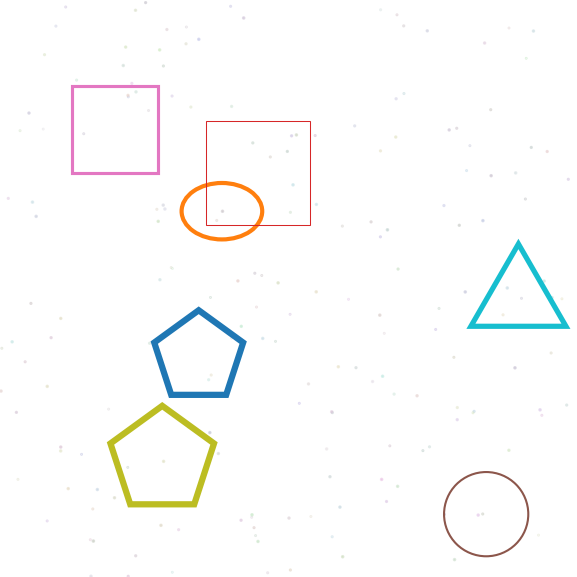[{"shape": "pentagon", "thickness": 3, "radius": 0.4, "center": [0.344, 0.381]}, {"shape": "oval", "thickness": 2, "radius": 0.35, "center": [0.384, 0.633]}, {"shape": "square", "thickness": 0.5, "radius": 0.45, "center": [0.446, 0.699]}, {"shape": "circle", "thickness": 1, "radius": 0.36, "center": [0.842, 0.109]}, {"shape": "square", "thickness": 1.5, "radius": 0.38, "center": [0.199, 0.775]}, {"shape": "pentagon", "thickness": 3, "radius": 0.47, "center": [0.281, 0.202]}, {"shape": "triangle", "thickness": 2.5, "radius": 0.48, "center": [0.898, 0.482]}]